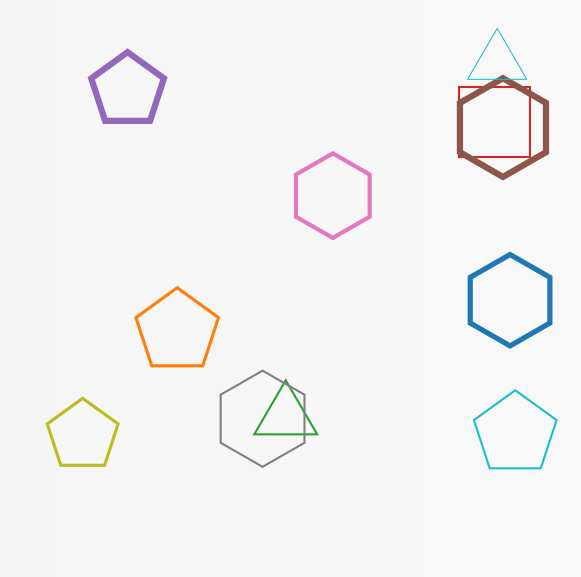[{"shape": "hexagon", "thickness": 2.5, "radius": 0.4, "center": [0.878, 0.479]}, {"shape": "pentagon", "thickness": 1.5, "radius": 0.37, "center": [0.305, 0.426]}, {"shape": "triangle", "thickness": 1, "radius": 0.31, "center": [0.492, 0.278]}, {"shape": "square", "thickness": 1, "radius": 0.31, "center": [0.852, 0.788]}, {"shape": "pentagon", "thickness": 3, "radius": 0.33, "center": [0.22, 0.843]}, {"shape": "hexagon", "thickness": 3, "radius": 0.43, "center": [0.865, 0.778]}, {"shape": "hexagon", "thickness": 2, "radius": 0.37, "center": [0.573, 0.66]}, {"shape": "hexagon", "thickness": 1, "radius": 0.42, "center": [0.452, 0.274]}, {"shape": "pentagon", "thickness": 1.5, "radius": 0.32, "center": [0.142, 0.245]}, {"shape": "pentagon", "thickness": 1, "radius": 0.37, "center": [0.886, 0.249]}, {"shape": "triangle", "thickness": 0.5, "radius": 0.29, "center": [0.855, 0.891]}]